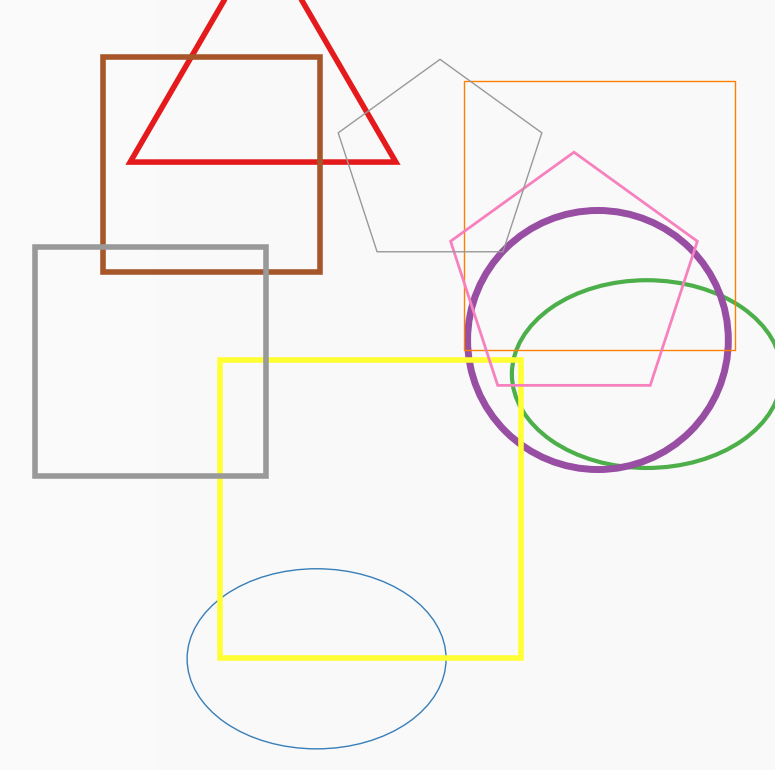[{"shape": "triangle", "thickness": 2, "radius": 0.99, "center": [0.339, 0.888]}, {"shape": "oval", "thickness": 0.5, "radius": 0.84, "center": [0.409, 0.144]}, {"shape": "oval", "thickness": 1.5, "radius": 0.87, "center": [0.835, 0.514]}, {"shape": "circle", "thickness": 2.5, "radius": 0.84, "center": [0.772, 0.558]}, {"shape": "square", "thickness": 0.5, "radius": 0.87, "center": [0.773, 0.721]}, {"shape": "square", "thickness": 2, "radius": 0.97, "center": [0.478, 0.339]}, {"shape": "square", "thickness": 2, "radius": 0.7, "center": [0.273, 0.786]}, {"shape": "pentagon", "thickness": 1, "radius": 0.84, "center": [0.741, 0.635]}, {"shape": "square", "thickness": 2, "radius": 0.75, "center": [0.194, 0.53]}, {"shape": "pentagon", "thickness": 0.5, "radius": 0.69, "center": [0.568, 0.785]}]